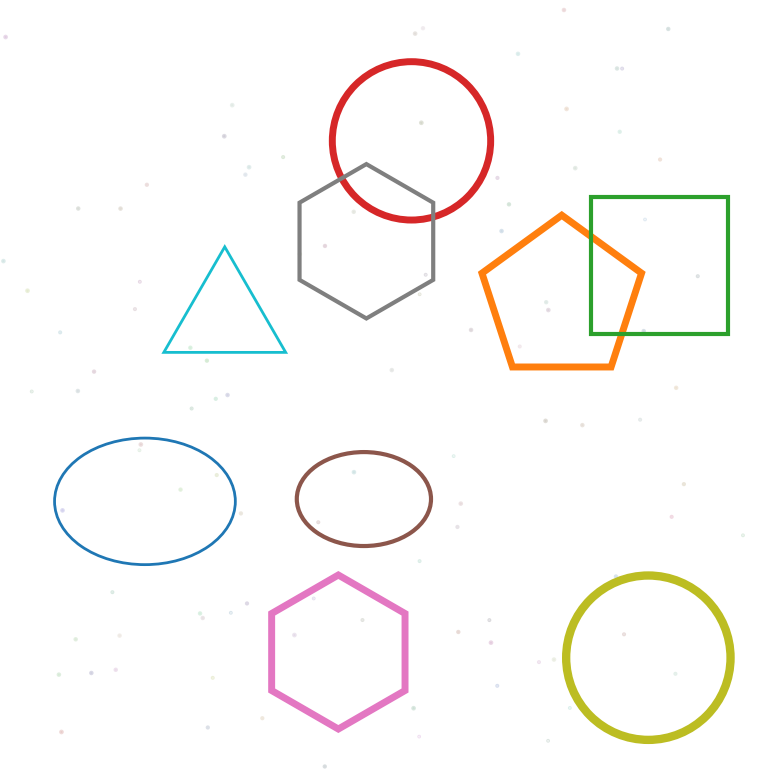[{"shape": "oval", "thickness": 1, "radius": 0.59, "center": [0.188, 0.349]}, {"shape": "pentagon", "thickness": 2.5, "radius": 0.54, "center": [0.73, 0.612]}, {"shape": "square", "thickness": 1.5, "radius": 0.45, "center": [0.856, 0.655]}, {"shape": "circle", "thickness": 2.5, "radius": 0.51, "center": [0.534, 0.817]}, {"shape": "oval", "thickness": 1.5, "radius": 0.44, "center": [0.473, 0.352]}, {"shape": "hexagon", "thickness": 2.5, "radius": 0.5, "center": [0.439, 0.153]}, {"shape": "hexagon", "thickness": 1.5, "radius": 0.5, "center": [0.476, 0.687]}, {"shape": "circle", "thickness": 3, "radius": 0.53, "center": [0.842, 0.146]}, {"shape": "triangle", "thickness": 1, "radius": 0.46, "center": [0.292, 0.588]}]